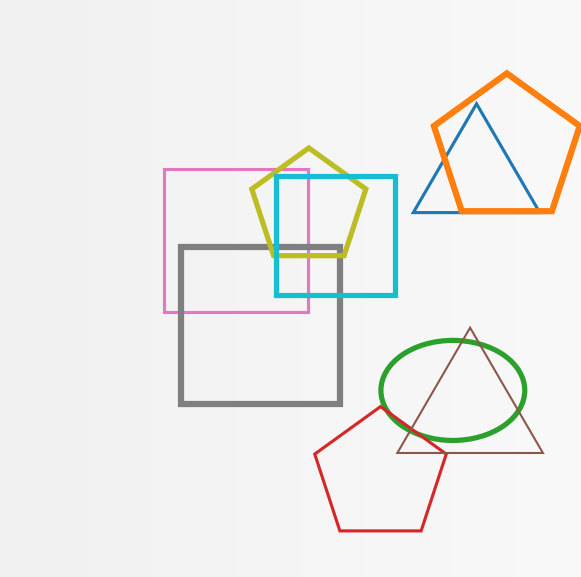[{"shape": "triangle", "thickness": 1.5, "radius": 0.63, "center": [0.82, 0.694]}, {"shape": "pentagon", "thickness": 3, "radius": 0.66, "center": [0.872, 0.74]}, {"shape": "oval", "thickness": 2.5, "radius": 0.62, "center": [0.779, 0.323]}, {"shape": "pentagon", "thickness": 1.5, "radius": 0.59, "center": [0.655, 0.176]}, {"shape": "triangle", "thickness": 1, "radius": 0.72, "center": [0.809, 0.287]}, {"shape": "square", "thickness": 1.5, "radius": 0.62, "center": [0.406, 0.582]}, {"shape": "square", "thickness": 3, "radius": 0.68, "center": [0.448, 0.435]}, {"shape": "pentagon", "thickness": 2.5, "radius": 0.52, "center": [0.531, 0.64]}, {"shape": "square", "thickness": 2.5, "radius": 0.51, "center": [0.578, 0.591]}]